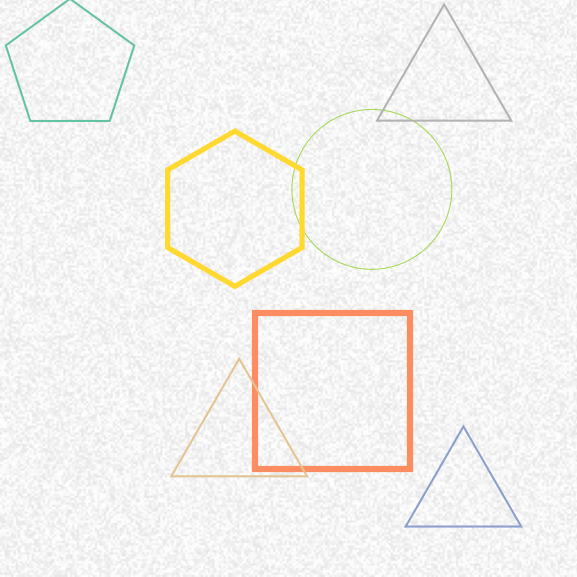[{"shape": "pentagon", "thickness": 1, "radius": 0.58, "center": [0.121, 0.884]}, {"shape": "square", "thickness": 3, "radius": 0.67, "center": [0.576, 0.322]}, {"shape": "triangle", "thickness": 1, "radius": 0.58, "center": [0.803, 0.145]}, {"shape": "circle", "thickness": 0.5, "radius": 0.69, "center": [0.644, 0.671]}, {"shape": "hexagon", "thickness": 2.5, "radius": 0.67, "center": [0.407, 0.638]}, {"shape": "triangle", "thickness": 1, "radius": 0.68, "center": [0.414, 0.242]}, {"shape": "triangle", "thickness": 1, "radius": 0.67, "center": [0.769, 0.857]}]